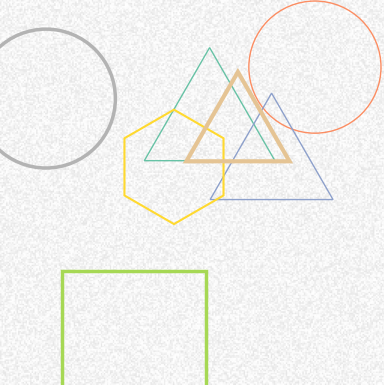[{"shape": "triangle", "thickness": 1, "radius": 0.98, "center": [0.544, 0.681]}, {"shape": "circle", "thickness": 1, "radius": 0.86, "center": [0.818, 0.826]}, {"shape": "triangle", "thickness": 1, "radius": 0.92, "center": [0.705, 0.574]}, {"shape": "square", "thickness": 2.5, "radius": 0.93, "center": [0.348, 0.11]}, {"shape": "hexagon", "thickness": 1.5, "radius": 0.74, "center": [0.452, 0.567]}, {"shape": "triangle", "thickness": 3, "radius": 0.77, "center": [0.618, 0.658]}, {"shape": "circle", "thickness": 2.5, "radius": 0.9, "center": [0.119, 0.744]}]